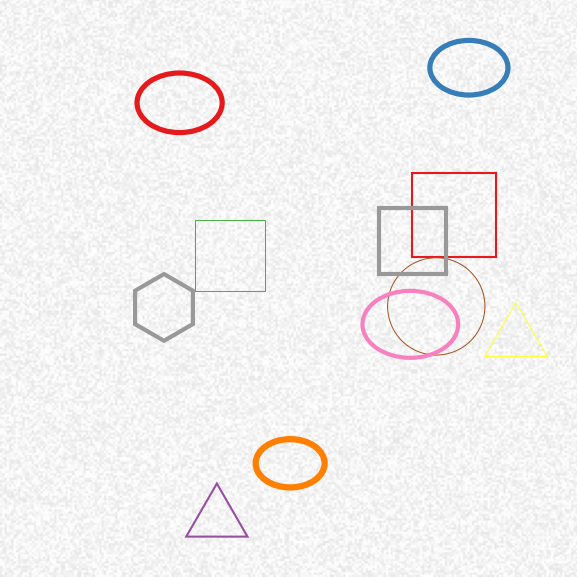[{"shape": "square", "thickness": 1, "radius": 0.36, "center": [0.787, 0.627]}, {"shape": "oval", "thickness": 2.5, "radius": 0.37, "center": [0.311, 0.821]}, {"shape": "oval", "thickness": 2.5, "radius": 0.34, "center": [0.812, 0.882]}, {"shape": "square", "thickness": 0.5, "radius": 0.31, "center": [0.398, 0.557]}, {"shape": "triangle", "thickness": 1, "radius": 0.31, "center": [0.376, 0.101]}, {"shape": "oval", "thickness": 3, "radius": 0.3, "center": [0.502, 0.197]}, {"shape": "triangle", "thickness": 0.5, "radius": 0.31, "center": [0.894, 0.413]}, {"shape": "circle", "thickness": 0.5, "radius": 0.42, "center": [0.755, 0.469]}, {"shape": "oval", "thickness": 2, "radius": 0.41, "center": [0.711, 0.438]}, {"shape": "hexagon", "thickness": 2, "radius": 0.29, "center": [0.284, 0.467]}, {"shape": "square", "thickness": 2, "radius": 0.29, "center": [0.714, 0.582]}]